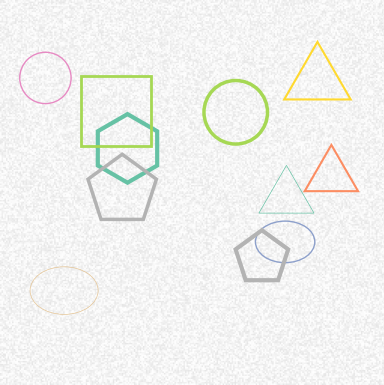[{"shape": "triangle", "thickness": 0.5, "radius": 0.41, "center": [0.744, 0.488]}, {"shape": "hexagon", "thickness": 3, "radius": 0.45, "center": [0.331, 0.615]}, {"shape": "triangle", "thickness": 1.5, "radius": 0.4, "center": [0.861, 0.544]}, {"shape": "oval", "thickness": 1, "radius": 0.39, "center": [0.741, 0.372]}, {"shape": "circle", "thickness": 1, "radius": 0.33, "center": [0.118, 0.798]}, {"shape": "square", "thickness": 2, "radius": 0.45, "center": [0.302, 0.712]}, {"shape": "circle", "thickness": 2.5, "radius": 0.41, "center": [0.612, 0.708]}, {"shape": "triangle", "thickness": 1.5, "radius": 0.5, "center": [0.825, 0.792]}, {"shape": "oval", "thickness": 0.5, "radius": 0.44, "center": [0.167, 0.245]}, {"shape": "pentagon", "thickness": 3, "radius": 0.36, "center": [0.68, 0.33]}, {"shape": "pentagon", "thickness": 2.5, "radius": 0.47, "center": [0.317, 0.506]}]